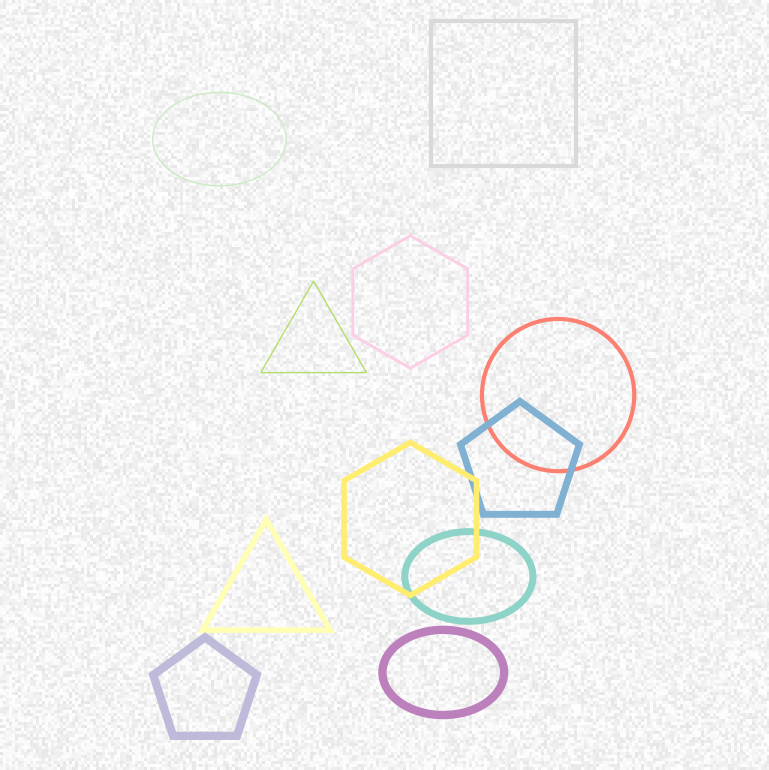[{"shape": "oval", "thickness": 2.5, "radius": 0.42, "center": [0.609, 0.251]}, {"shape": "triangle", "thickness": 2, "radius": 0.48, "center": [0.346, 0.23]}, {"shape": "pentagon", "thickness": 3, "radius": 0.35, "center": [0.266, 0.102]}, {"shape": "circle", "thickness": 1.5, "radius": 0.49, "center": [0.725, 0.487]}, {"shape": "pentagon", "thickness": 2.5, "radius": 0.41, "center": [0.675, 0.398]}, {"shape": "triangle", "thickness": 0.5, "radius": 0.4, "center": [0.407, 0.556]}, {"shape": "hexagon", "thickness": 1, "radius": 0.43, "center": [0.533, 0.608]}, {"shape": "square", "thickness": 1.5, "radius": 0.47, "center": [0.654, 0.878]}, {"shape": "oval", "thickness": 3, "radius": 0.4, "center": [0.576, 0.127]}, {"shape": "oval", "thickness": 0.5, "radius": 0.43, "center": [0.285, 0.819]}, {"shape": "hexagon", "thickness": 2, "radius": 0.5, "center": [0.533, 0.326]}]